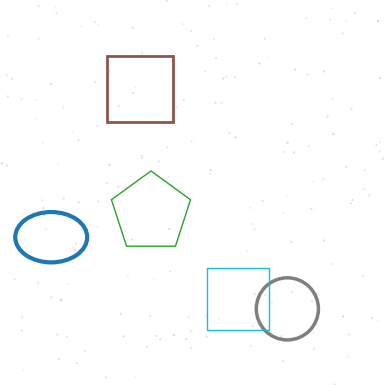[{"shape": "oval", "thickness": 3, "radius": 0.47, "center": [0.133, 0.384]}, {"shape": "pentagon", "thickness": 1, "radius": 0.54, "center": [0.392, 0.448]}, {"shape": "square", "thickness": 2, "radius": 0.43, "center": [0.363, 0.769]}, {"shape": "circle", "thickness": 2.5, "radius": 0.4, "center": [0.746, 0.198]}, {"shape": "square", "thickness": 1, "radius": 0.4, "center": [0.618, 0.224]}]